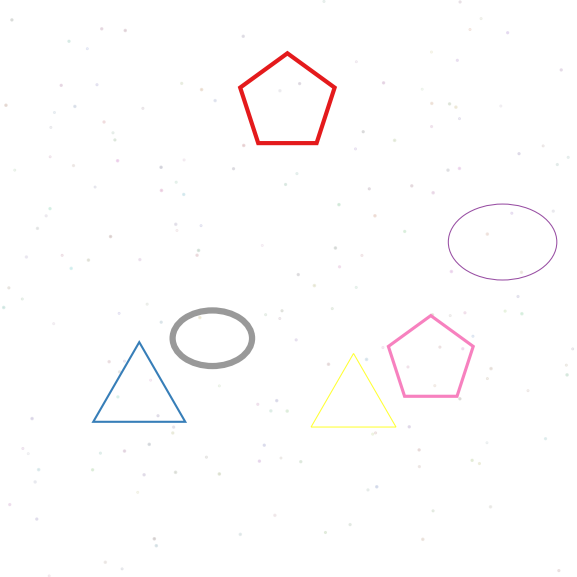[{"shape": "pentagon", "thickness": 2, "radius": 0.43, "center": [0.498, 0.821]}, {"shape": "triangle", "thickness": 1, "radius": 0.46, "center": [0.241, 0.315]}, {"shape": "oval", "thickness": 0.5, "radius": 0.47, "center": [0.87, 0.58]}, {"shape": "triangle", "thickness": 0.5, "radius": 0.42, "center": [0.612, 0.302]}, {"shape": "pentagon", "thickness": 1.5, "radius": 0.39, "center": [0.746, 0.375]}, {"shape": "oval", "thickness": 3, "radius": 0.34, "center": [0.368, 0.413]}]